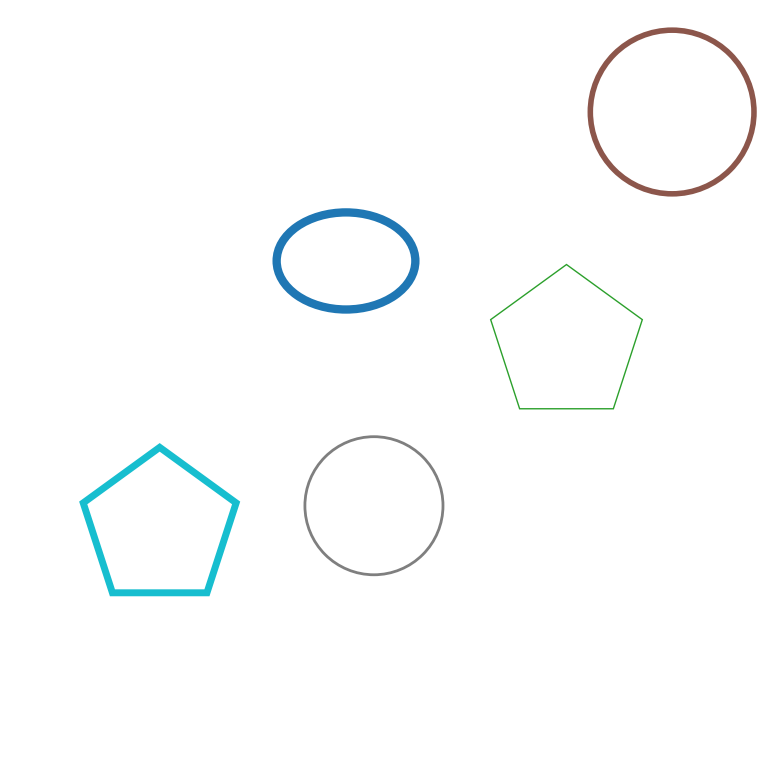[{"shape": "oval", "thickness": 3, "radius": 0.45, "center": [0.449, 0.661]}, {"shape": "pentagon", "thickness": 0.5, "radius": 0.52, "center": [0.736, 0.553]}, {"shape": "circle", "thickness": 2, "radius": 0.53, "center": [0.873, 0.855]}, {"shape": "circle", "thickness": 1, "radius": 0.45, "center": [0.486, 0.343]}, {"shape": "pentagon", "thickness": 2.5, "radius": 0.52, "center": [0.207, 0.315]}]